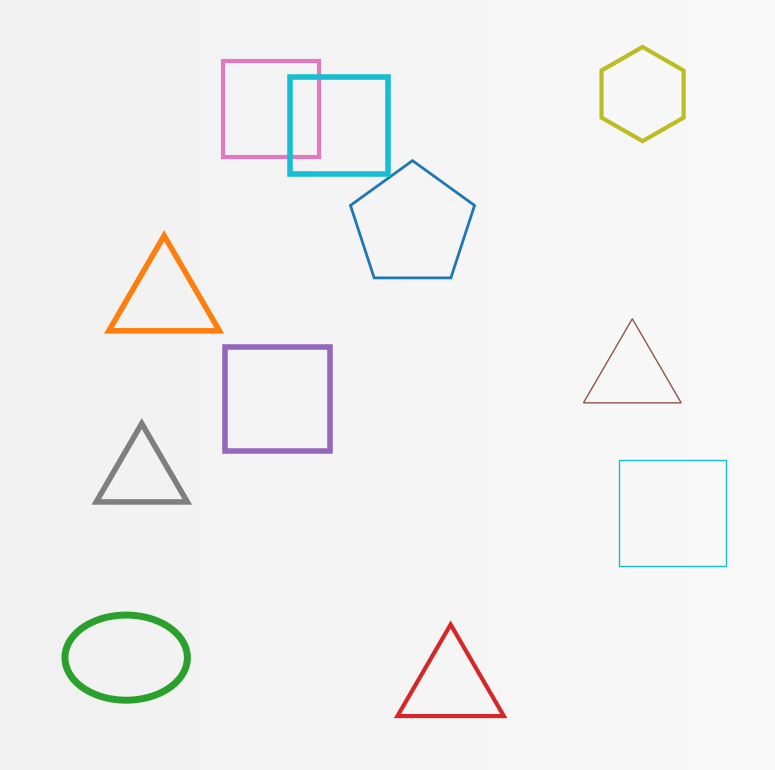[{"shape": "pentagon", "thickness": 1, "radius": 0.42, "center": [0.532, 0.707]}, {"shape": "triangle", "thickness": 2, "radius": 0.41, "center": [0.212, 0.612]}, {"shape": "oval", "thickness": 2.5, "radius": 0.39, "center": [0.163, 0.146]}, {"shape": "triangle", "thickness": 1.5, "radius": 0.4, "center": [0.581, 0.11]}, {"shape": "square", "thickness": 2, "radius": 0.34, "center": [0.358, 0.482]}, {"shape": "triangle", "thickness": 0.5, "radius": 0.36, "center": [0.816, 0.513]}, {"shape": "square", "thickness": 1.5, "radius": 0.31, "center": [0.35, 0.859]}, {"shape": "triangle", "thickness": 2, "radius": 0.34, "center": [0.183, 0.382]}, {"shape": "hexagon", "thickness": 1.5, "radius": 0.31, "center": [0.829, 0.878]}, {"shape": "square", "thickness": 2, "radius": 0.32, "center": [0.437, 0.837]}, {"shape": "square", "thickness": 0.5, "radius": 0.34, "center": [0.868, 0.334]}]